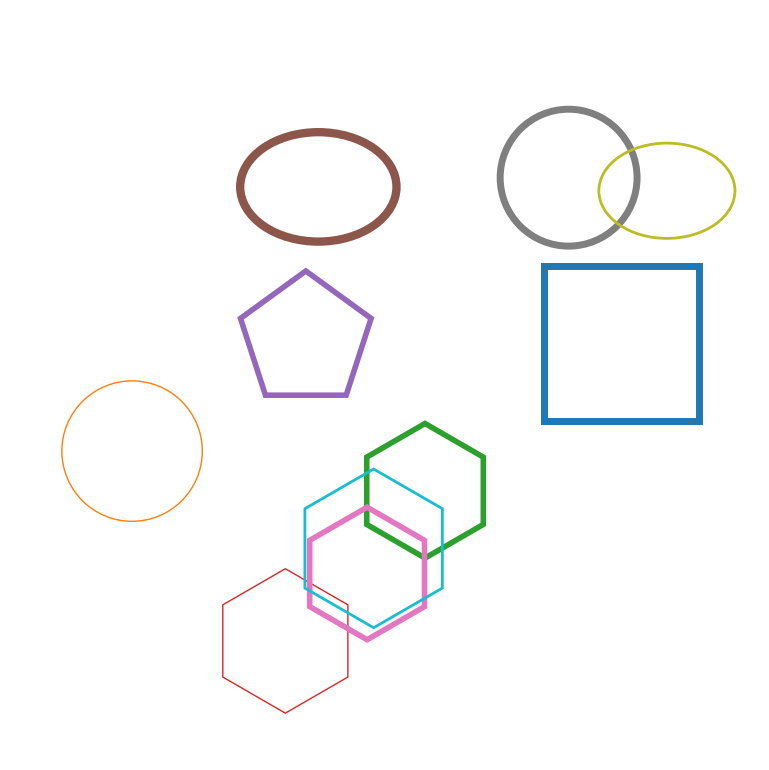[{"shape": "square", "thickness": 2.5, "radius": 0.5, "center": [0.807, 0.554]}, {"shape": "circle", "thickness": 0.5, "radius": 0.46, "center": [0.172, 0.414]}, {"shape": "hexagon", "thickness": 2, "radius": 0.44, "center": [0.552, 0.363]}, {"shape": "hexagon", "thickness": 0.5, "radius": 0.47, "center": [0.371, 0.168]}, {"shape": "pentagon", "thickness": 2, "radius": 0.45, "center": [0.397, 0.559]}, {"shape": "oval", "thickness": 3, "radius": 0.51, "center": [0.413, 0.757]}, {"shape": "hexagon", "thickness": 2, "radius": 0.43, "center": [0.477, 0.255]}, {"shape": "circle", "thickness": 2.5, "radius": 0.44, "center": [0.738, 0.769]}, {"shape": "oval", "thickness": 1, "radius": 0.44, "center": [0.866, 0.752]}, {"shape": "hexagon", "thickness": 1, "radius": 0.52, "center": [0.485, 0.288]}]